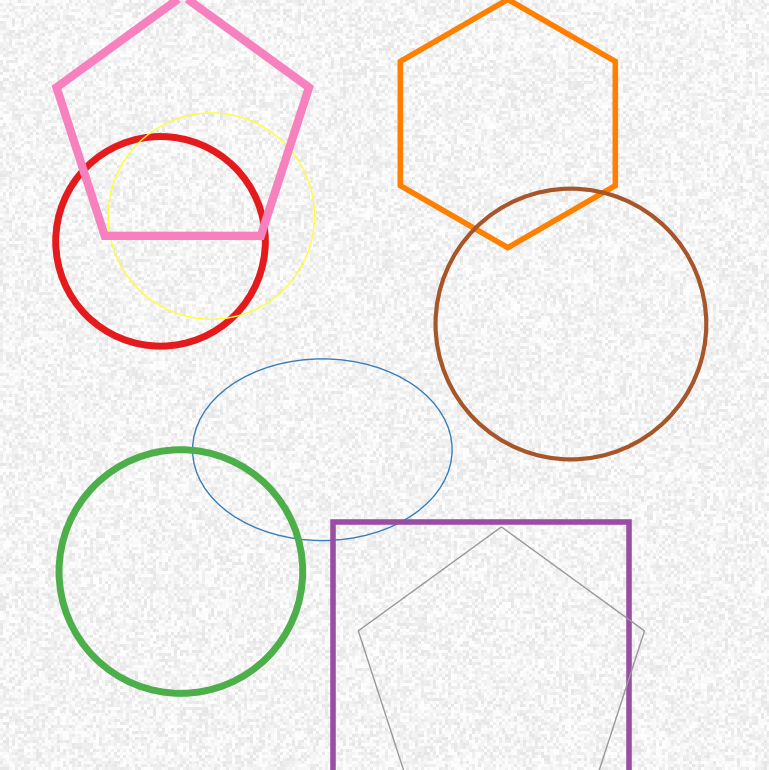[{"shape": "circle", "thickness": 2.5, "radius": 0.68, "center": [0.208, 0.687]}, {"shape": "oval", "thickness": 0.5, "radius": 0.84, "center": [0.419, 0.416]}, {"shape": "circle", "thickness": 2.5, "radius": 0.79, "center": [0.235, 0.258]}, {"shape": "square", "thickness": 2, "radius": 0.96, "center": [0.625, 0.13]}, {"shape": "hexagon", "thickness": 2, "radius": 0.81, "center": [0.66, 0.84]}, {"shape": "circle", "thickness": 0.5, "radius": 0.67, "center": [0.274, 0.719]}, {"shape": "circle", "thickness": 1.5, "radius": 0.88, "center": [0.741, 0.579]}, {"shape": "pentagon", "thickness": 3, "radius": 0.86, "center": [0.237, 0.833]}, {"shape": "pentagon", "thickness": 0.5, "radius": 0.98, "center": [0.651, 0.12]}]